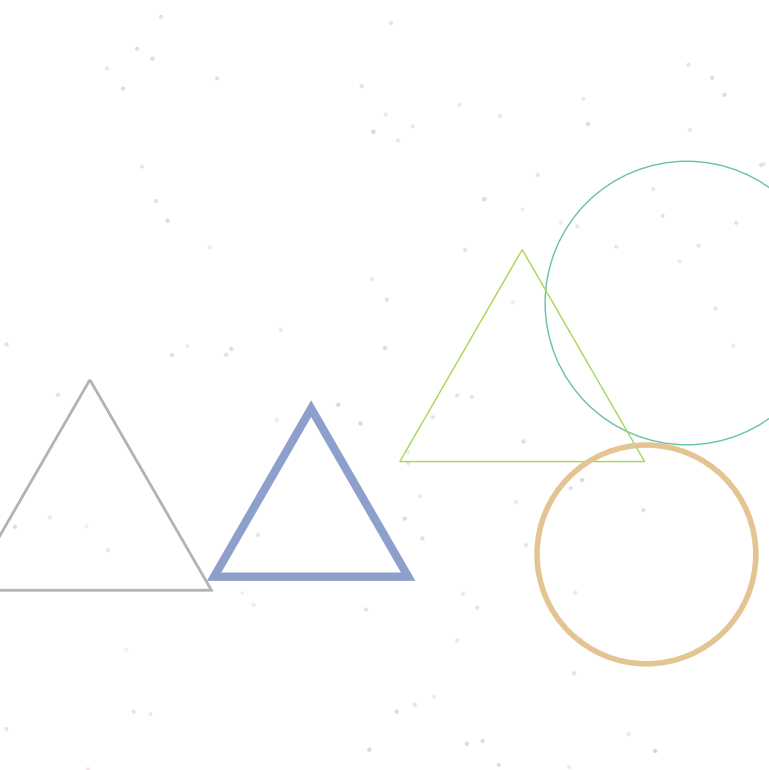[{"shape": "circle", "thickness": 0.5, "radius": 0.92, "center": [0.892, 0.606]}, {"shape": "triangle", "thickness": 3, "radius": 0.73, "center": [0.404, 0.324]}, {"shape": "triangle", "thickness": 0.5, "radius": 0.92, "center": [0.678, 0.492]}, {"shape": "circle", "thickness": 2, "radius": 0.71, "center": [0.84, 0.28]}, {"shape": "triangle", "thickness": 1, "radius": 0.91, "center": [0.117, 0.325]}]